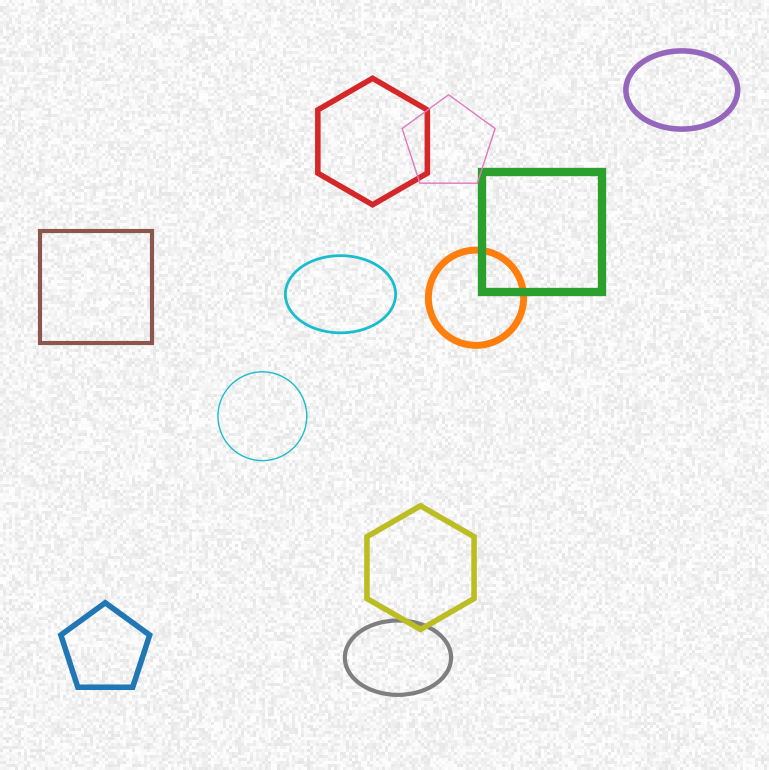[{"shape": "pentagon", "thickness": 2, "radius": 0.3, "center": [0.137, 0.157]}, {"shape": "circle", "thickness": 2.5, "radius": 0.31, "center": [0.618, 0.613]}, {"shape": "square", "thickness": 3, "radius": 0.39, "center": [0.704, 0.699]}, {"shape": "hexagon", "thickness": 2, "radius": 0.41, "center": [0.484, 0.816]}, {"shape": "oval", "thickness": 2, "radius": 0.36, "center": [0.885, 0.883]}, {"shape": "square", "thickness": 1.5, "radius": 0.36, "center": [0.125, 0.627]}, {"shape": "pentagon", "thickness": 0.5, "radius": 0.32, "center": [0.583, 0.813]}, {"shape": "oval", "thickness": 1.5, "radius": 0.34, "center": [0.517, 0.146]}, {"shape": "hexagon", "thickness": 2, "radius": 0.4, "center": [0.546, 0.263]}, {"shape": "oval", "thickness": 1, "radius": 0.36, "center": [0.442, 0.618]}, {"shape": "circle", "thickness": 0.5, "radius": 0.29, "center": [0.341, 0.459]}]